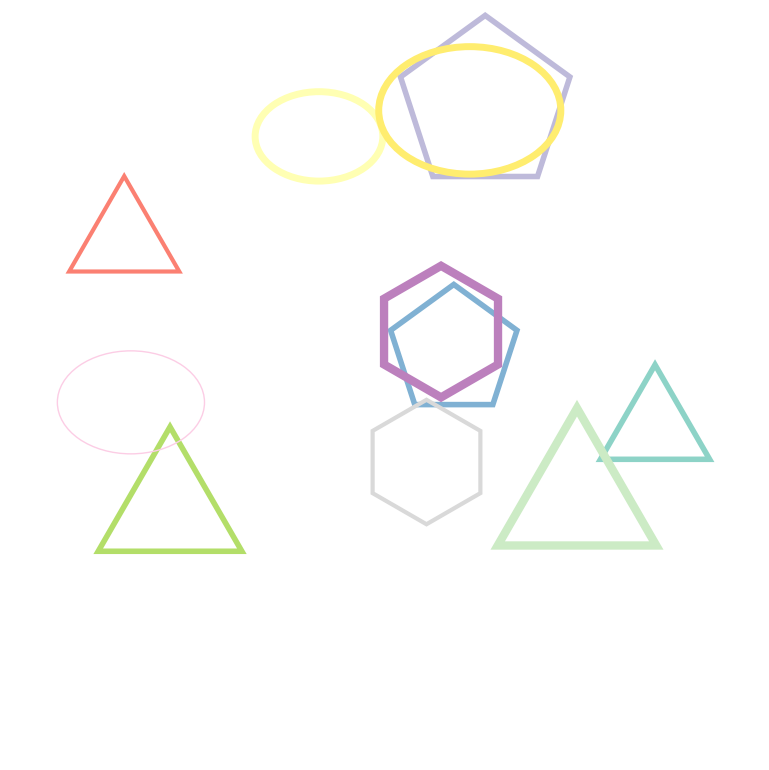[{"shape": "triangle", "thickness": 2, "radius": 0.41, "center": [0.851, 0.444]}, {"shape": "oval", "thickness": 2.5, "radius": 0.41, "center": [0.414, 0.823]}, {"shape": "pentagon", "thickness": 2, "radius": 0.58, "center": [0.63, 0.864]}, {"shape": "triangle", "thickness": 1.5, "radius": 0.41, "center": [0.161, 0.689]}, {"shape": "pentagon", "thickness": 2, "radius": 0.43, "center": [0.589, 0.544]}, {"shape": "triangle", "thickness": 2, "radius": 0.54, "center": [0.221, 0.338]}, {"shape": "oval", "thickness": 0.5, "radius": 0.48, "center": [0.17, 0.477]}, {"shape": "hexagon", "thickness": 1.5, "radius": 0.4, "center": [0.554, 0.4]}, {"shape": "hexagon", "thickness": 3, "radius": 0.43, "center": [0.573, 0.569]}, {"shape": "triangle", "thickness": 3, "radius": 0.59, "center": [0.749, 0.351]}, {"shape": "oval", "thickness": 2.5, "radius": 0.59, "center": [0.61, 0.857]}]